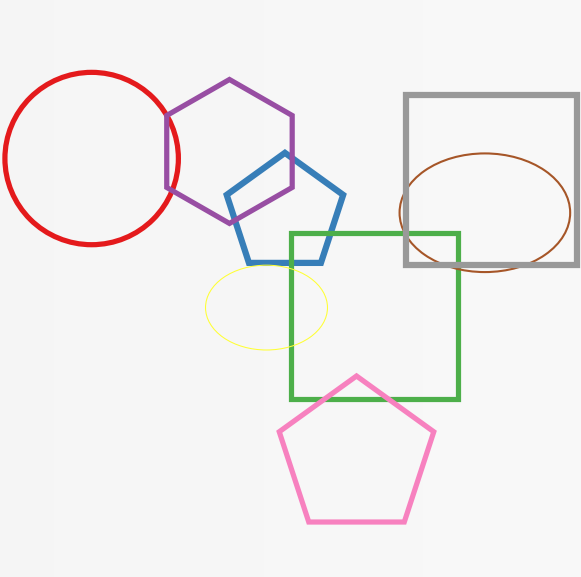[{"shape": "circle", "thickness": 2.5, "radius": 0.75, "center": [0.158, 0.725]}, {"shape": "pentagon", "thickness": 3, "radius": 0.53, "center": [0.49, 0.629]}, {"shape": "square", "thickness": 2.5, "radius": 0.72, "center": [0.644, 0.452]}, {"shape": "hexagon", "thickness": 2.5, "radius": 0.62, "center": [0.395, 0.737]}, {"shape": "oval", "thickness": 0.5, "radius": 0.52, "center": [0.459, 0.467]}, {"shape": "oval", "thickness": 1, "radius": 0.73, "center": [0.834, 0.631]}, {"shape": "pentagon", "thickness": 2.5, "radius": 0.7, "center": [0.613, 0.208]}, {"shape": "square", "thickness": 3, "radius": 0.74, "center": [0.846, 0.688]}]